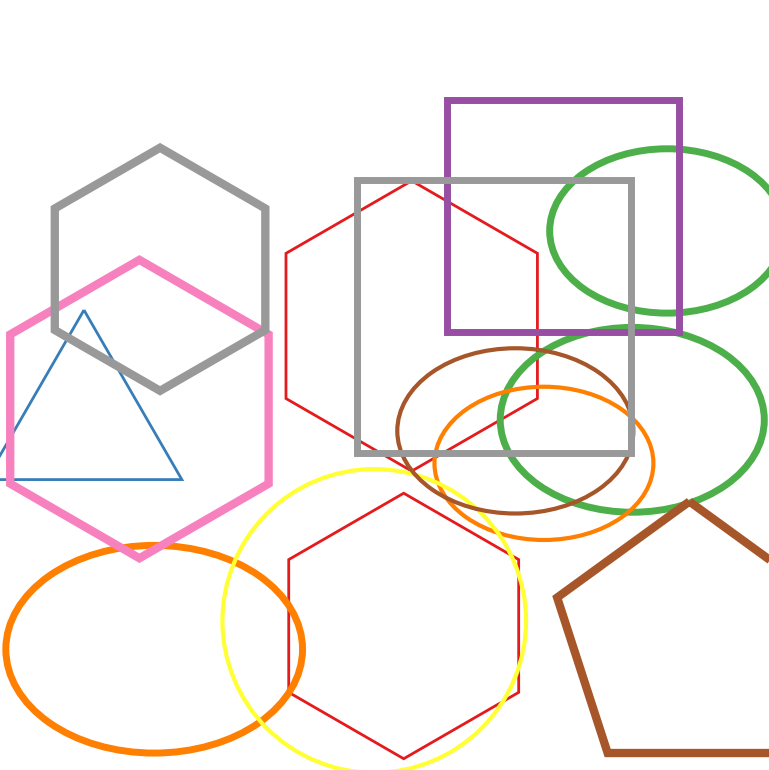[{"shape": "hexagon", "thickness": 1, "radius": 0.94, "center": [0.535, 0.577]}, {"shape": "hexagon", "thickness": 1, "radius": 0.86, "center": [0.524, 0.187]}, {"shape": "triangle", "thickness": 1, "radius": 0.73, "center": [0.109, 0.451]}, {"shape": "oval", "thickness": 2.5, "radius": 0.76, "center": [0.866, 0.7]}, {"shape": "oval", "thickness": 2.5, "radius": 0.86, "center": [0.821, 0.455]}, {"shape": "square", "thickness": 2.5, "radius": 0.75, "center": [0.731, 0.72]}, {"shape": "oval", "thickness": 1.5, "radius": 0.71, "center": [0.706, 0.398]}, {"shape": "oval", "thickness": 2.5, "radius": 0.96, "center": [0.2, 0.157]}, {"shape": "circle", "thickness": 1.5, "radius": 0.99, "center": [0.486, 0.194]}, {"shape": "pentagon", "thickness": 3, "radius": 0.9, "center": [0.895, 0.168]}, {"shape": "oval", "thickness": 1.5, "radius": 0.77, "center": [0.669, 0.44]}, {"shape": "hexagon", "thickness": 3, "radius": 0.97, "center": [0.181, 0.469]}, {"shape": "square", "thickness": 2.5, "radius": 0.89, "center": [0.642, 0.589]}, {"shape": "hexagon", "thickness": 3, "radius": 0.79, "center": [0.208, 0.65]}]